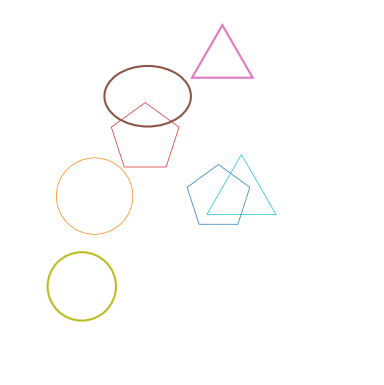[{"shape": "pentagon", "thickness": 0.5, "radius": 0.43, "center": [0.567, 0.487]}, {"shape": "circle", "thickness": 0.5, "radius": 0.5, "center": [0.246, 0.491]}, {"shape": "pentagon", "thickness": 0.5, "radius": 0.46, "center": [0.377, 0.641]}, {"shape": "oval", "thickness": 1.5, "radius": 0.56, "center": [0.384, 0.75]}, {"shape": "triangle", "thickness": 1.5, "radius": 0.46, "center": [0.577, 0.844]}, {"shape": "circle", "thickness": 1.5, "radius": 0.44, "center": [0.212, 0.256]}, {"shape": "triangle", "thickness": 0.5, "radius": 0.52, "center": [0.627, 0.495]}]